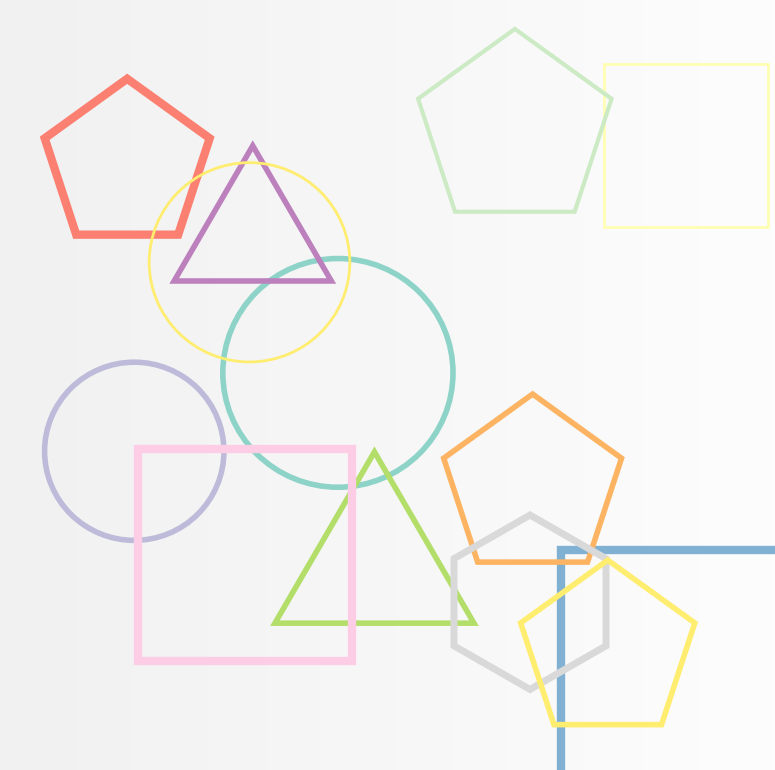[{"shape": "circle", "thickness": 2, "radius": 0.74, "center": [0.436, 0.516]}, {"shape": "square", "thickness": 1, "radius": 0.53, "center": [0.885, 0.811]}, {"shape": "circle", "thickness": 2, "radius": 0.58, "center": [0.173, 0.414]}, {"shape": "pentagon", "thickness": 3, "radius": 0.56, "center": [0.164, 0.786]}, {"shape": "square", "thickness": 3, "radius": 0.74, "center": [0.872, 0.138]}, {"shape": "pentagon", "thickness": 2, "radius": 0.6, "center": [0.687, 0.368]}, {"shape": "triangle", "thickness": 2, "radius": 0.74, "center": [0.483, 0.265]}, {"shape": "square", "thickness": 3, "radius": 0.69, "center": [0.316, 0.279]}, {"shape": "hexagon", "thickness": 2.5, "radius": 0.57, "center": [0.684, 0.218]}, {"shape": "triangle", "thickness": 2, "radius": 0.59, "center": [0.326, 0.694]}, {"shape": "pentagon", "thickness": 1.5, "radius": 0.66, "center": [0.664, 0.831]}, {"shape": "circle", "thickness": 1, "radius": 0.65, "center": [0.322, 0.659]}, {"shape": "pentagon", "thickness": 2, "radius": 0.59, "center": [0.784, 0.154]}]